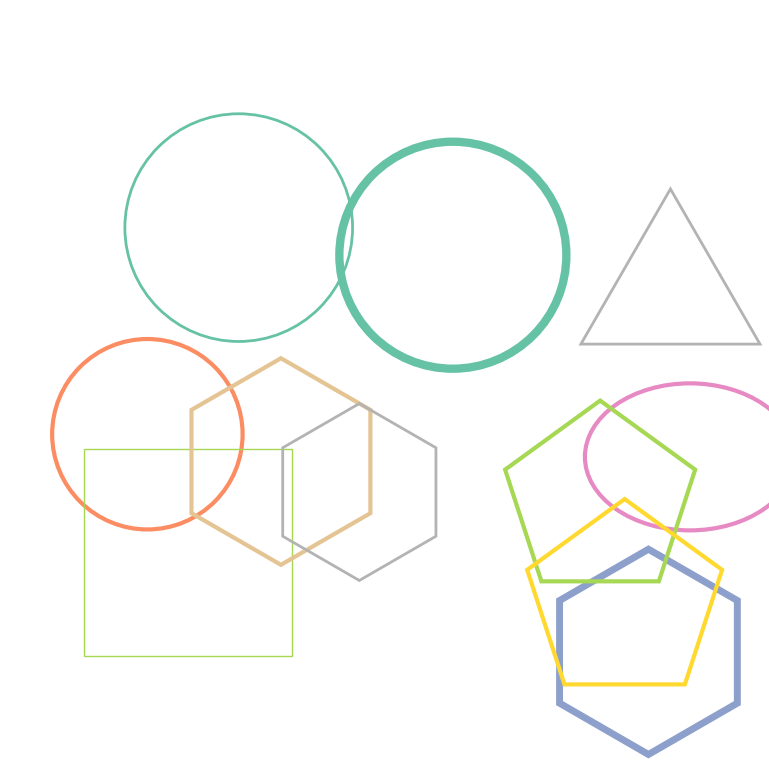[{"shape": "circle", "thickness": 3, "radius": 0.74, "center": [0.588, 0.669]}, {"shape": "circle", "thickness": 1, "radius": 0.74, "center": [0.31, 0.704]}, {"shape": "circle", "thickness": 1.5, "radius": 0.62, "center": [0.191, 0.436]}, {"shape": "hexagon", "thickness": 2.5, "radius": 0.67, "center": [0.842, 0.153]}, {"shape": "oval", "thickness": 1.5, "radius": 0.68, "center": [0.896, 0.407]}, {"shape": "pentagon", "thickness": 1.5, "radius": 0.65, "center": [0.779, 0.35]}, {"shape": "square", "thickness": 0.5, "radius": 0.67, "center": [0.244, 0.282]}, {"shape": "pentagon", "thickness": 1.5, "radius": 0.67, "center": [0.811, 0.219]}, {"shape": "hexagon", "thickness": 1.5, "radius": 0.67, "center": [0.365, 0.401]}, {"shape": "triangle", "thickness": 1, "radius": 0.67, "center": [0.871, 0.62]}, {"shape": "hexagon", "thickness": 1, "radius": 0.57, "center": [0.467, 0.361]}]